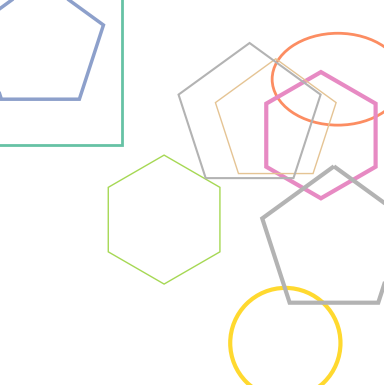[{"shape": "square", "thickness": 2, "radius": 0.95, "center": [0.126, 0.816]}, {"shape": "oval", "thickness": 2, "radius": 0.85, "center": [0.877, 0.794]}, {"shape": "pentagon", "thickness": 2.5, "radius": 0.86, "center": [0.105, 0.882]}, {"shape": "hexagon", "thickness": 3, "radius": 0.82, "center": [0.834, 0.649]}, {"shape": "hexagon", "thickness": 1, "radius": 0.84, "center": [0.426, 0.43]}, {"shape": "circle", "thickness": 3, "radius": 0.72, "center": [0.741, 0.109]}, {"shape": "pentagon", "thickness": 1, "radius": 0.82, "center": [0.716, 0.683]}, {"shape": "pentagon", "thickness": 1.5, "radius": 0.97, "center": [0.648, 0.694]}, {"shape": "pentagon", "thickness": 3, "radius": 0.98, "center": [0.867, 0.372]}]